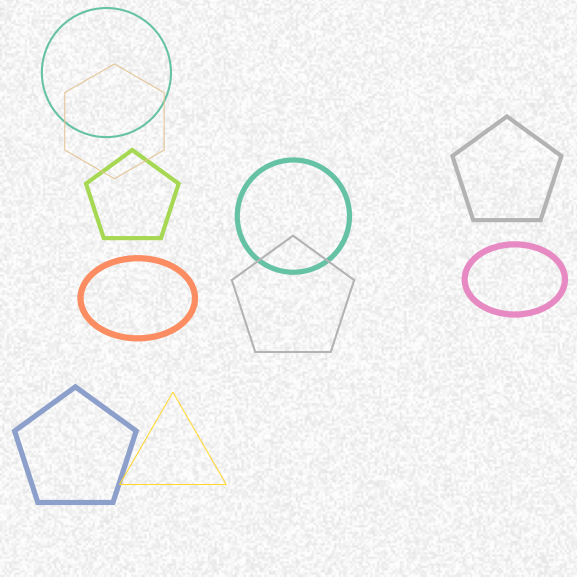[{"shape": "circle", "thickness": 1, "radius": 0.56, "center": [0.184, 0.873]}, {"shape": "circle", "thickness": 2.5, "radius": 0.49, "center": [0.508, 0.625]}, {"shape": "oval", "thickness": 3, "radius": 0.5, "center": [0.239, 0.483]}, {"shape": "pentagon", "thickness": 2.5, "radius": 0.55, "center": [0.131, 0.219]}, {"shape": "oval", "thickness": 3, "radius": 0.43, "center": [0.891, 0.515]}, {"shape": "pentagon", "thickness": 2, "radius": 0.42, "center": [0.229, 0.655]}, {"shape": "triangle", "thickness": 0.5, "radius": 0.53, "center": [0.299, 0.213]}, {"shape": "hexagon", "thickness": 0.5, "radius": 0.5, "center": [0.198, 0.789]}, {"shape": "pentagon", "thickness": 1, "radius": 0.56, "center": [0.507, 0.48]}, {"shape": "pentagon", "thickness": 2, "radius": 0.5, "center": [0.878, 0.698]}]